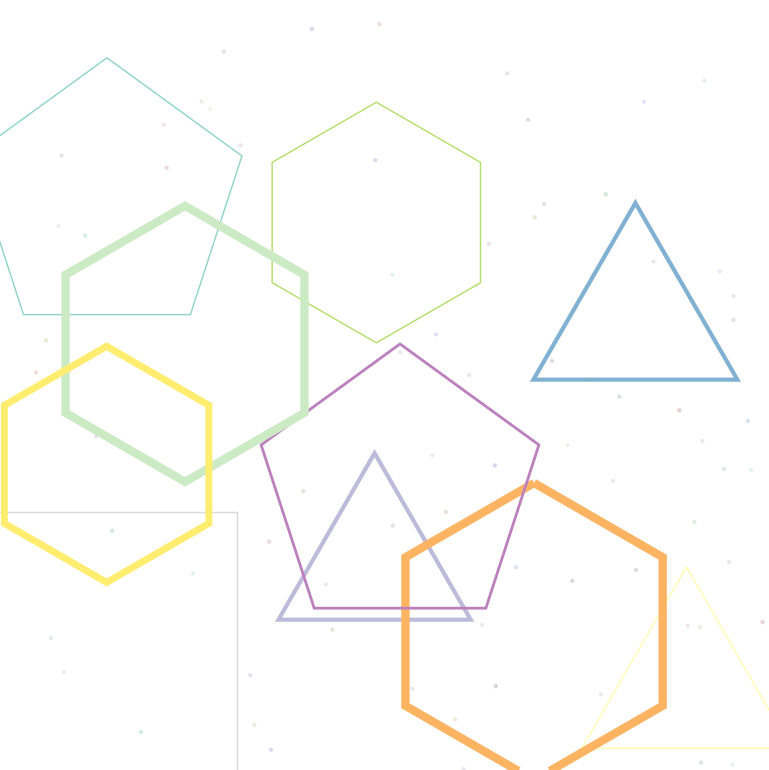[{"shape": "pentagon", "thickness": 0.5, "radius": 0.92, "center": [0.139, 0.741]}, {"shape": "triangle", "thickness": 0.5, "radius": 0.78, "center": [0.892, 0.107]}, {"shape": "triangle", "thickness": 1.5, "radius": 0.72, "center": [0.486, 0.267]}, {"shape": "triangle", "thickness": 1.5, "radius": 0.76, "center": [0.825, 0.583]}, {"shape": "hexagon", "thickness": 3, "radius": 0.96, "center": [0.694, 0.18]}, {"shape": "hexagon", "thickness": 0.5, "radius": 0.78, "center": [0.489, 0.711]}, {"shape": "square", "thickness": 0.5, "radius": 0.89, "center": [0.131, 0.158]}, {"shape": "pentagon", "thickness": 1, "radius": 0.95, "center": [0.52, 0.364]}, {"shape": "hexagon", "thickness": 3, "radius": 0.9, "center": [0.24, 0.553]}, {"shape": "hexagon", "thickness": 2.5, "radius": 0.77, "center": [0.138, 0.397]}]